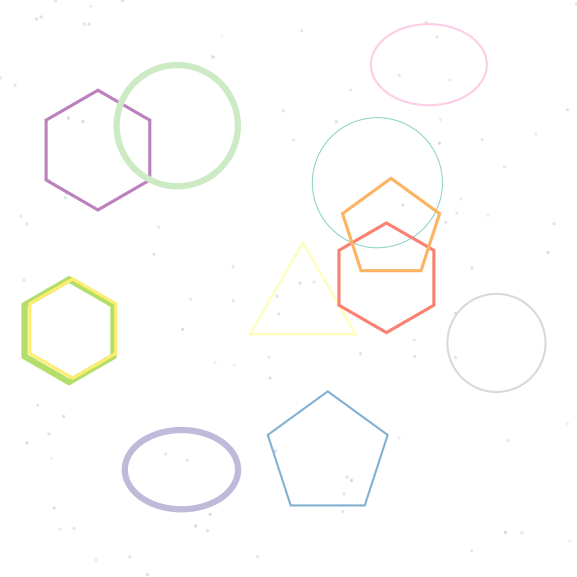[{"shape": "circle", "thickness": 0.5, "radius": 0.56, "center": [0.654, 0.683]}, {"shape": "triangle", "thickness": 1, "radius": 0.53, "center": [0.524, 0.473]}, {"shape": "oval", "thickness": 3, "radius": 0.49, "center": [0.314, 0.186]}, {"shape": "hexagon", "thickness": 1.5, "radius": 0.47, "center": [0.669, 0.518]}, {"shape": "pentagon", "thickness": 1, "radius": 0.55, "center": [0.567, 0.212]}, {"shape": "pentagon", "thickness": 1.5, "radius": 0.44, "center": [0.677, 0.602]}, {"shape": "hexagon", "thickness": 3, "radius": 0.44, "center": [0.119, 0.426]}, {"shape": "oval", "thickness": 1, "radius": 0.5, "center": [0.743, 0.887]}, {"shape": "circle", "thickness": 1, "radius": 0.42, "center": [0.86, 0.405]}, {"shape": "hexagon", "thickness": 1.5, "radius": 0.52, "center": [0.17, 0.739]}, {"shape": "circle", "thickness": 3, "radius": 0.52, "center": [0.307, 0.782]}, {"shape": "hexagon", "thickness": 1.5, "radius": 0.43, "center": [0.126, 0.43]}]